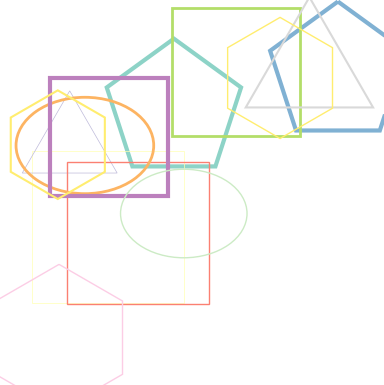[{"shape": "pentagon", "thickness": 3, "radius": 0.92, "center": [0.452, 0.716]}, {"shape": "square", "thickness": 0.5, "radius": 0.99, "center": [0.281, 0.41]}, {"shape": "triangle", "thickness": 0.5, "radius": 0.71, "center": [0.181, 0.622]}, {"shape": "square", "thickness": 1, "radius": 0.92, "center": [0.359, 0.394]}, {"shape": "pentagon", "thickness": 3, "radius": 0.93, "center": [0.878, 0.811]}, {"shape": "oval", "thickness": 2, "radius": 0.89, "center": [0.22, 0.622]}, {"shape": "square", "thickness": 2, "radius": 0.83, "center": [0.613, 0.813]}, {"shape": "hexagon", "thickness": 1, "radius": 0.95, "center": [0.153, 0.123]}, {"shape": "triangle", "thickness": 1.5, "radius": 0.95, "center": [0.804, 0.816]}, {"shape": "square", "thickness": 3, "radius": 0.77, "center": [0.284, 0.645]}, {"shape": "oval", "thickness": 1, "radius": 0.82, "center": [0.477, 0.445]}, {"shape": "hexagon", "thickness": 1.5, "radius": 0.71, "center": [0.15, 0.624]}, {"shape": "hexagon", "thickness": 1, "radius": 0.79, "center": [0.727, 0.798]}]